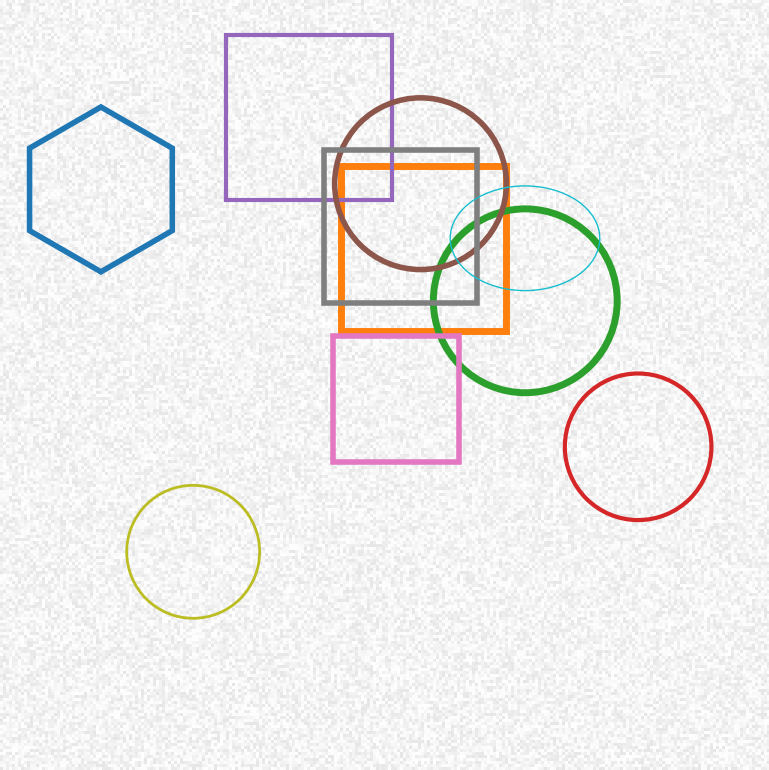[{"shape": "hexagon", "thickness": 2, "radius": 0.54, "center": [0.131, 0.754]}, {"shape": "square", "thickness": 2.5, "radius": 0.54, "center": [0.55, 0.678]}, {"shape": "circle", "thickness": 2.5, "radius": 0.6, "center": [0.682, 0.609]}, {"shape": "circle", "thickness": 1.5, "radius": 0.48, "center": [0.829, 0.42]}, {"shape": "square", "thickness": 1.5, "radius": 0.54, "center": [0.401, 0.848]}, {"shape": "circle", "thickness": 2, "radius": 0.56, "center": [0.546, 0.761]}, {"shape": "square", "thickness": 2, "radius": 0.41, "center": [0.514, 0.482]}, {"shape": "square", "thickness": 2, "radius": 0.5, "center": [0.52, 0.706]}, {"shape": "circle", "thickness": 1, "radius": 0.43, "center": [0.251, 0.283]}, {"shape": "oval", "thickness": 0.5, "radius": 0.49, "center": [0.682, 0.691]}]